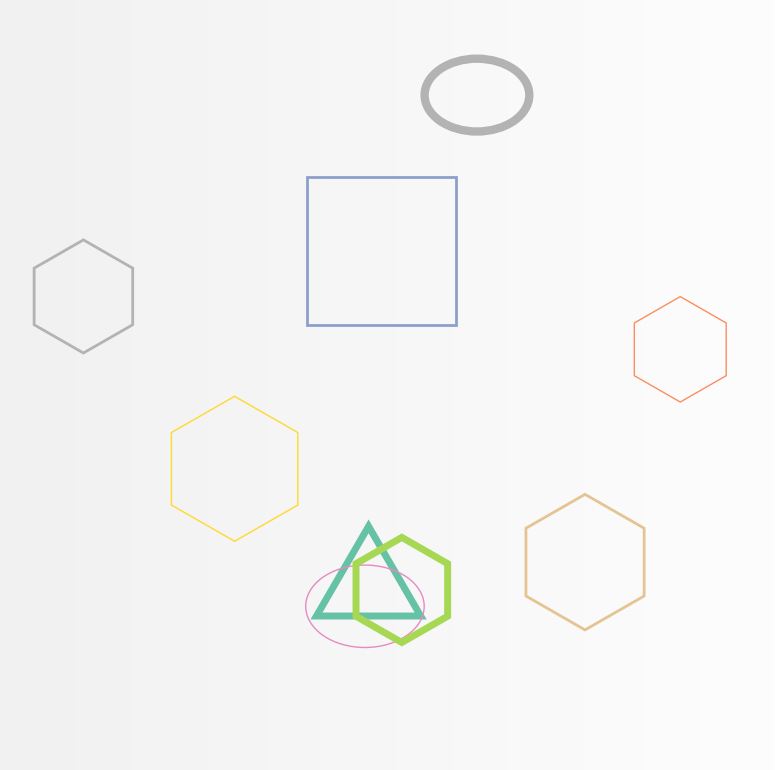[{"shape": "triangle", "thickness": 2.5, "radius": 0.39, "center": [0.476, 0.239]}, {"shape": "hexagon", "thickness": 0.5, "radius": 0.34, "center": [0.878, 0.546]}, {"shape": "square", "thickness": 1, "radius": 0.48, "center": [0.492, 0.674]}, {"shape": "oval", "thickness": 0.5, "radius": 0.38, "center": [0.471, 0.213]}, {"shape": "hexagon", "thickness": 2.5, "radius": 0.34, "center": [0.518, 0.234]}, {"shape": "hexagon", "thickness": 0.5, "radius": 0.47, "center": [0.303, 0.391]}, {"shape": "hexagon", "thickness": 1, "radius": 0.44, "center": [0.755, 0.27]}, {"shape": "hexagon", "thickness": 1, "radius": 0.37, "center": [0.108, 0.615]}, {"shape": "oval", "thickness": 3, "radius": 0.34, "center": [0.615, 0.877]}]